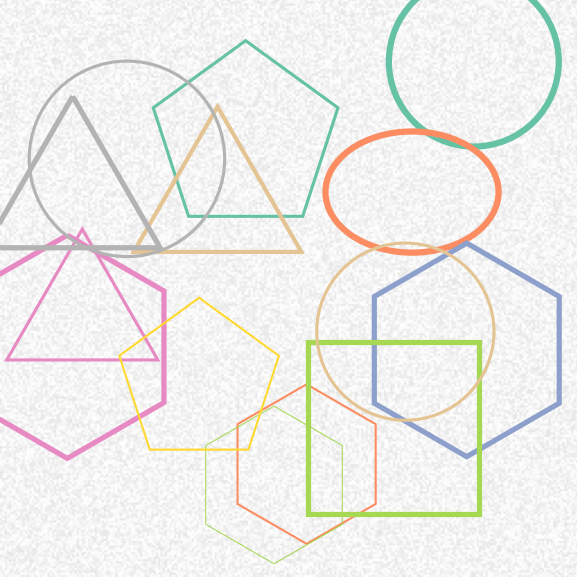[{"shape": "pentagon", "thickness": 1.5, "radius": 0.84, "center": [0.425, 0.761]}, {"shape": "circle", "thickness": 3, "radius": 0.74, "center": [0.82, 0.892]}, {"shape": "oval", "thickness": 3, "radius": 0.75, "center": [0.713, 0.667]}, {"shape": "hexagon", "thickness": 1, "radius": 0.69, "center": [0.531, 0.196]}, {"shape": "hexagon", "thickness": 2.5, "radius": 0.92, "center": [0.808, 0.393]}, {"shape": "hexagon", "thickness": 2.5, "radius": 0.97, "center": [0.117, 0.399]}, {"shape": "triangle", "thickness": 1.5, "radius": 0.76, "center": [0.142, 0.451]}, {"shape": "hexagon", "thickness": 0.5, "radius": 0.68, "center": [0.474, 0.159]}, {"shape": "square", "thickness": 2.5, "radius": 0.74, "center": [0.682, 0.258]}, {"shape": "pentagon", "thickness": 1, "radius": 0.73, "center": [0.345, 0.338]}, {"shape": "circle", "thickness": 1.5, "radius": 0.77, "center": [0.702, 0.425]}, {"shape": "triangle", "thickness": 2, "radius": 0.84, "center": [0.377, 0.647]}, {"shape": "triangle", "thickness": 2.5, "radius": 0.87, "center": [0.126, 0.657]}, {"shape": "circle", "thickness": 1.5, "radius": 0.85, "center": [0.22, 0.724]}]